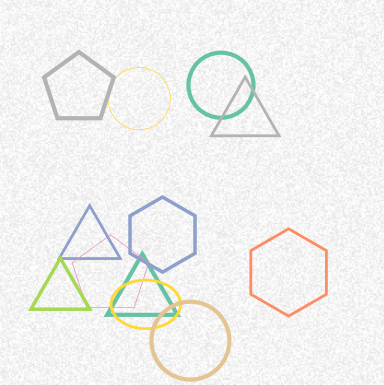[{"shape": "circle", "thickness": 3, "radius": 0.42, "center": [0.574, 0.779]}, {"shape": "triangle", "thickness": 3, "radius": 0.53, "center": [0.37, 0.235]}, {"shape": "hexagon", "thickness": 2, "radius": 0.57, "center": [0.75, 0.292]}, {"shape": "triangle", "thickness": 2, "radius": 0.46, "center": [0.233, 0.374]}, {"shape": "hexagon", "thickness": 2.5, "radius": 0.49, "center": [0.422, 0.391]}, {"shape": "pentagon", "thickness": 0.5, "radius": 0.52, "center": [0.287, 0.285]}, {"shape": "triangle", "thickness": 2.5, "radius": 0.44, "center": [0.157, 0.241]}, {"shape": "circle", "thickness": 0.5, "radius": 0.4, "center": [0.361, 0.744]}, {"shape": "oval", "thickness": 2, "radius": 0.45, "center": [0.379, 0.209]}, {"shape": "circle", "thickness": 3, "radius": 0.51, "center": [0.495, 0.115]}, {"shape": "triangle", "thickness": 2, "radius": 0.51, "center": [0.637, 0.698]}, {"shape": "pentagon", "thickness": 3, "radius": 0.48, "center": [0.205, 0.77]}]